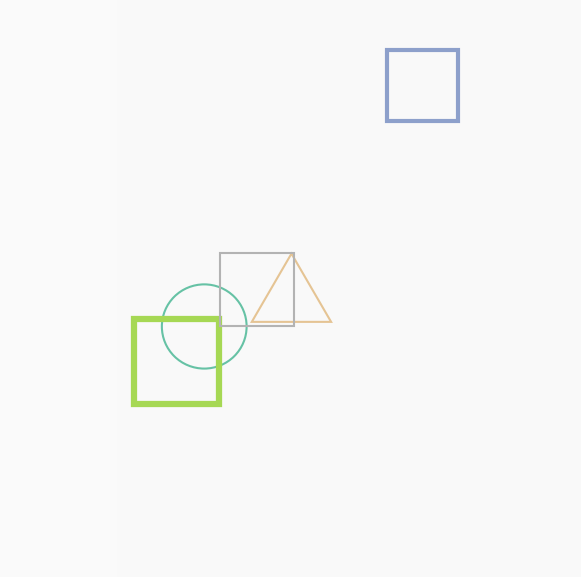[{"shape": "circle", "thickness": 1, "radius": 0.36, "center": [0.351, 0.434]}, {"shape": "square", "thickness": 2, "radius": 0.31, "center": [0.727, 0.851]}, {"shape": "square", "thickness": 3, "radius": 0.37, "center": [0.304, 0.373]}, {"shape": "triangle", "thickness": 1, "radius": 0.39, "center": [0.501, 0.481]}, {"shape": "square", "thickness": 1, "radius": 0.32, "center": [0.442, 0.498]}]